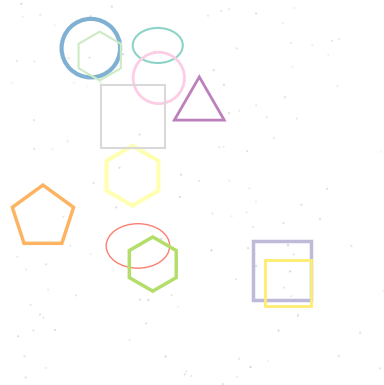[{"shape": "oval", "thickness": 1.5, "radius": 0.33, "center": [0.41, 0.882]}, {"shape": "hexagon", "thickness": 3, "radius": 0.39, "center": [0.344, 0.544]}, {"shape": "square", "thickness": 2.5, "radius": 0.38, "center": [0.733, 0.297]}, {"shape": "oval", "thickness": 1, "radius": 0.41, "center": [0.358, 0.361]}, {"shape": "circle", "thickness": 3, "radius": 0.38, "center": [0.236, 0.875]}, {"shape": "pentagon", "thickness": 2.5, "radius": 0.42, "center": [0.112, 0.436]}, {"shape": "hexagon", "thickness": 2.5, "radius": 0.35, "center": [0.397, 0.314]}, {"shape": "circle", "thickness": 2, "radius": 0.33, "center": [0.412, 0.798]}, {"shape": "square", "thickness": 1.5, "radius": 0.41, "center": [0.346, 0.698]}, {"shape": "triangle", "thickness": 2, "radius": 0.37, "center": [0.518, 0.725]}, {"shape": "hexagon", "thickness": 1.5, "radius": 0.32, "center": [0.259, 0.854]}, {"shape": "square", "thickness": 2, "radius": 0.3, "center": [0.749, 0.265]}]